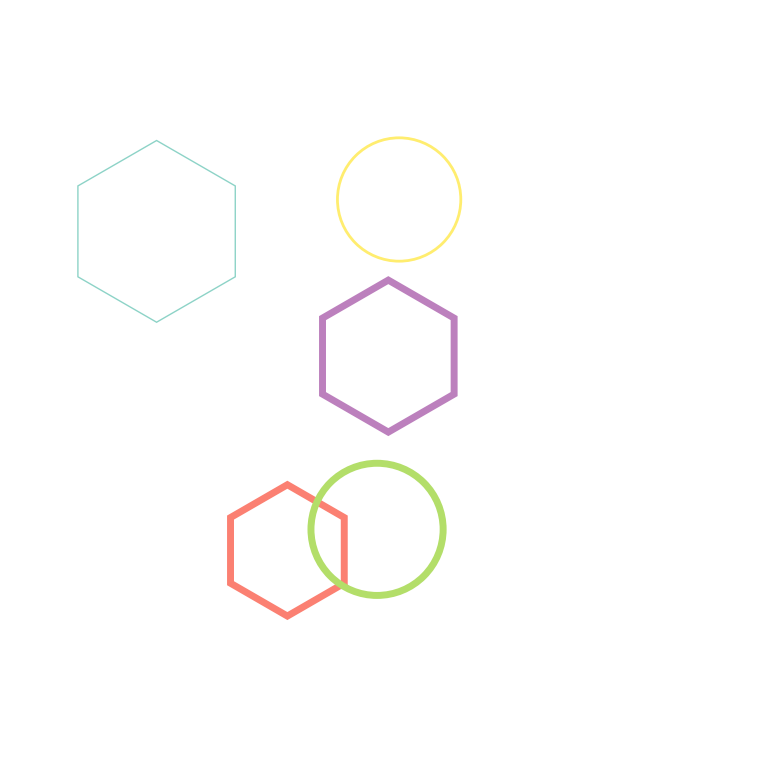[{"shape": "hexagon", "thickness": 0.5, "radius": 0.59, "center": [0.203, 0.7]}, {"shape": "hexagon", "thickness": 2.5, "radius": 0.43, "center": [0.373, 0.285]}, {"shape": "circle", "thickness": 2.5, "radius": 0.43, "center": [0.49, 0.313]}, {"shape": "hexagon", "thickness": 2.5, "radius": 0.49, "center": [0.504, 0.538]}, {"shape": "circle", "thickness": 1, "radius": 0.4, "center": [0.518, 0.741]}]